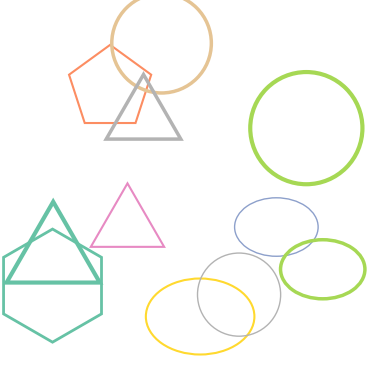[{"shape": "hexagon", "thickness": 2, "radius": 0.73, "center": [0.136, 0.258]}, {"shape": "triangle", "thickness": 3, "radius": 0.7, "center": [0.138, 0.336]}, {"shape": "pentagon", "thickness": 1.5, "radius": 0.56, "center": [0.286, 0.771]}, {"shape": "oval", "thickness": 1, "radius": 0.54, "center": [0.718, 0.41]}, {"shape": "triangle", "thickness": 1.5, "radius": 0.55, "center": [0.331, 0.414]}, {"shape": "circle", "thickness": 3, "radius": 0.73, "center": [0.796, 0.667]}, {"shape": "oval", "thickness": 2.5, "radius": 0.55, "center": [0.838, 0.301]}, {"shape": "oval", "thickness": 1.5, "radius": 0.7, "center": [0.52, 0.178]}, {"shape": "circle", "thickness": 2.5, "radius": 0.65, "center": [0.42, 0.888]}, {"shape": "circle", "thickness": 1, "radius": 0.54, "center": [0.621, 0.235]}, {"shape": "triangle", "thickness": 2.5, "radius": 0.56, "center": [0.373, 0.695]}]